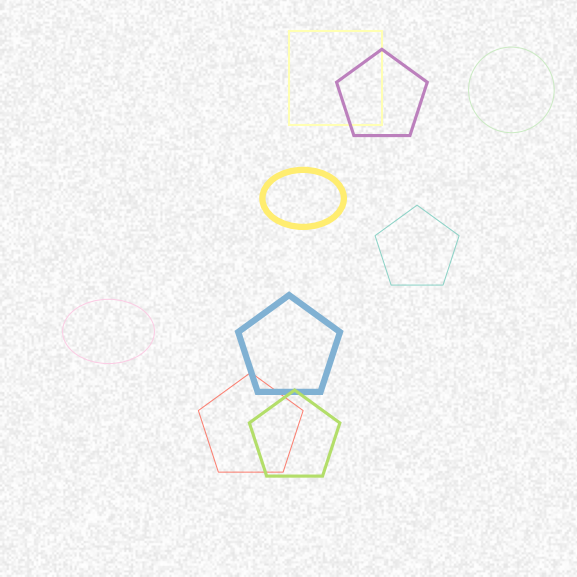[{"shape": "pentagon", "thickness": 0.5, "radius": 0.38, "center": [0.722, 0.567]}, {"shape": "square", "thickness": 1, "radius": 0.41, "center": [0.581, 0.864]}, {"shape": "pentagon", "thickness": 0.5, "radius": 0.48, "center": [0.434, 0.259]}, {"shape": "pentagon", "thickness": 3, "radius": 0.46, "center": [0.501, 0.396]}, {"shape": "pentagon", "thickness": 1.5, "radius": 0.41, "center": [0.51, 0.241]}, {"shape": "oval", "thickness": 0.5, "radius": 0.4, "center": [0.188, 0.425]}, {"shape": "pentagon", "thickness": 1.5, "radius": 0.41, "center": [0.661, 0.831]}, {"shape": "circle", "thickness": 0.5, "radius": 0.37, "center": [0.886, 0.843]}, {"shape": "oval", "thickness": 3, "radius": 0.35, "center": [0.525, 0.656]}]